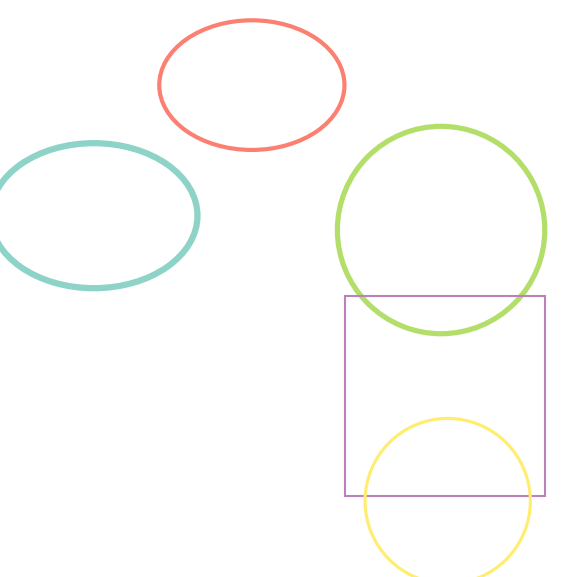[{"shape": "oval", "thickness": 3, "radius": 0.9, "center": [0.163, 0.626]}, {"shape": "oval", "thickness": 2, "radius": 0.8, "center": [0.436, 0.852]}, {"shape": "circle", "thickness": 2.5, "radius": 0.9, "center": [0.764, 0.601]}, {"shape": "square", "thickness": 1, "radius": 0.87, "center": [0.771, 0.313]}, {"shape": "circle", "thickness": 1.5, "radius": 0.72, "center": [0.775, 0.132]}]